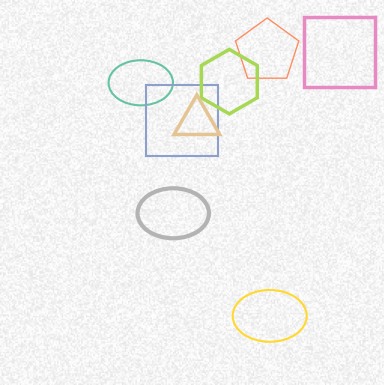[{"shape": "oval", "thickness": 1.5, "radius": 0.42, "center": [0.366, 0.785]}, {"shape": "pentagon", "thickness": 1, "radius": 0.43, "center": [0.694, 0.867]}, {"shape": "square", "thickness": 1.5, "radius": 0.46, "center": [0.473, 0.688]}, {"shape": "square", "thickness": 2.5, "radius": 0.46, "center": [0.882, 0.866]}, {"shape": "hexagon", "thickness": 2.5, "radius": 0.42, "center": [0.596, 0.788]}, {"shape": "oval", "thickness": 1.5, "radius": 0.48, "center": [0.701, 0.179]}, {"shape": "triangle", "thickness": 2.5, "radius": 0.34, "center": [0.511, 0.685]}, {"shape": "oval", "thickness": 3, "radius": 0.46, "center": [0.45, 0.446]}]